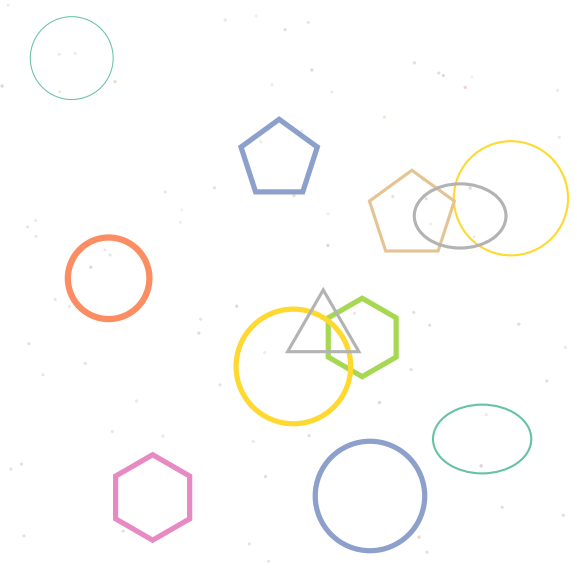[{"shape": "oval", "thickness": 1, "radius": 0.43, "center": [0.835, 0.239]}, {"shape": "circle", "thickness": 0.5, "radius": 0.36, "center": [0.124, 0.899]}, {"shape": "circle", "thickness": 3, "radius": 0.35, "center": [0.188, 0.517]}, {"shape": "pentagon", "thickness": 2.5, "radius": 0.35, "center": [0.483, 0.723]}, {"shape": "circle", "thickness": 2.5, "radius": 0.47, "center": [0.641, 0.14]}, {"shape": "hexagon", "thickness": 2.5, "radius": 0.37, "center": [0.264, 0.138]}, {"shape": "hexagon", "thickness": 2.5, "radius": 0.34, "center": [0.627, 0.415]}, {"shape": "circle", "thickness": 1, "radius": 0.49, "center": [0.885, 0.656]}, {"shape": "circle", "thickness": 2.5, "radius": 0.5, "center": [0.508, 0.365]}, {"shape": "pentagon", "thickness": 1.5, "radius": 0.39, "center": [0.713, 0.627]}, {"shape": "oval", "thickness": 1.5, "radius": 0.4, "center": [0.797, 0.625]}, {"shape": "triangle", "thickness": 1.5, "radius": 0.36, "center": [0.56, 0.426]}]